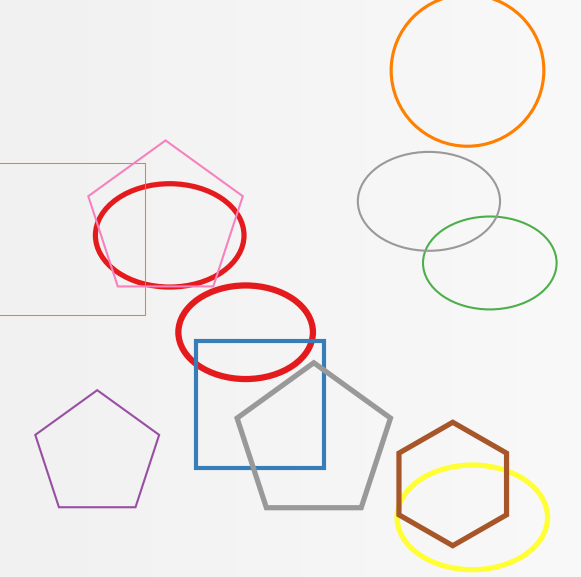[{"shape": "oval", "thickness": 2.5, "radius": 0.64, "center": [0.292, 0.592]}, {"shape": "oval", "thickness": 3, "radius": 0.58, "center": [0.423, 0.424]}, {"shape": "square", "thickness": 2, "radius": 0.55, "center": [0.447, 0.299]}, {"shape": "oval", "thickness": 1, "radius": 0.57, "center": [0.843, 0.544]}, {"shape": "pentagon", "thickness": 1, "radius": 0.56, "center": [0.167, 0.211]}, {"shape": "circle", "thickness": 1.5, "radius": 0.66, "center": [0.804, 0.877]}, {"shape": "square", "thickness": 0.5, "radius": 0.65, "center": [0.119, 0.585]}, {"shape": "oval", "thickness": 2.5, "radius": 0.65, "center": [0.813, 0.103]}, {"shape": "hexagon", "thickness": 2.5, "radius": 0.53, "center": [0.779, 0.161]}, {"shape": "pentagon", "thickness": 1, "radius": 0.7, "center": [0.285, 0.616]}, {"shape": "oval", "thickness": 1, "radius": 0.61, "center": [0.738, 0.65]}, {"shape": "pentagon", "thickness": 2.5, "radius": 0.69, "center": [0.54, 0.232]}]